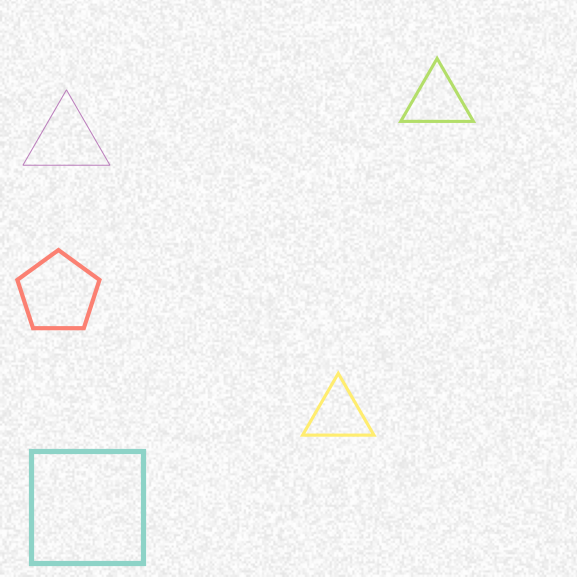[{"shape": "square", "thickness": 2.5, "radius": 0.49, "center": [0.15, 0.121]}, {"shape": "pentagon", "thickness": 2, "radius": 0.37, "center": [0.101, 0.491]}, {"shape": "triangle", "thickness": 1.5, "radius": 0.36, "center": [0.757, 0.825]}, {"shape": "triangle", "thickness": 0.5, "radius": 0.44, "center": [0.115, 0.757]}, {"shape": "triangle", "thickness": 1.5, "radius": 0.36, "center": [0.586, 0.281]}]